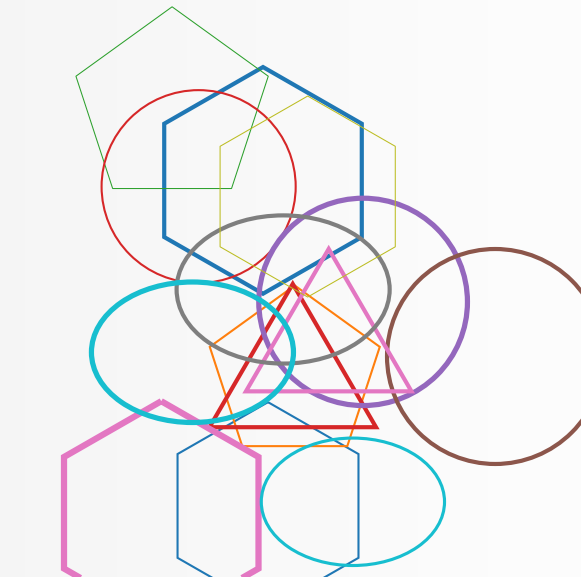[{"shape": "hexagon", "thickness": 2, "radius": 0.98, "center": [0.452, 0.687]}, {"shape": "hexagon", "thickness": 1, "radius": 0.9, "center": [0.461, 0.123]}, {"shape": "pentagon", "thickness": 1, "radius": 0.77, "center": [0.507, 0.351]}, {"shape": "pentagon", "thickness": 0.5, "radius": 0.87, "center": [0.296, 0.813]}, {"shape": "triangle", "thickness": 2, "radius": 0.83, "center": [0.504, 0.342]}, {"shape": "circle", "thickness": 1, "radius": 0.83, "center": [0.342, 0.676]}, {"shape": "circle", "thickness": 2.5, "radius": 0.9, "center": [0.625, 0.476]}, {"shape": "circle", "thickness": 2, "radius": 0.93, "center": [0.852, 0.382]}, {"shape": "hexagon", "thickness": 3, "radius": 0.97, "center": [0.277, 0.111]}, {"shape": "triangle", "thickness": 2, "radius": 0.82, "center": [0.566, 0.404]}, {"shape": "oval", "thickness": 2, "radius": 0.92, "center": [0.487, 0.498]}, {"shape": "hexagon", "thickness": 0.5, "radius": 0.87, "center": [0.529, 0.659]}, {"shape": "oval", "thickness": 1.5, "radius": 0.79, "center": [0.607, 0.13]}, {"shape": "oval", "thickness": 2.5, "radius": 0.87, "center": [0.331, 0.389]}]